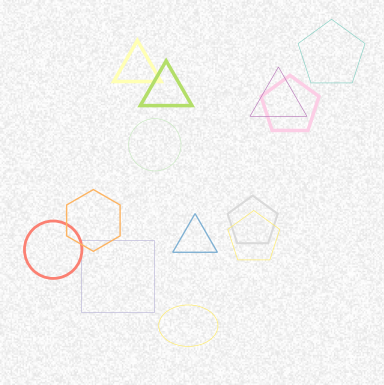[{"shape": "pentagon", "thickness": 0.5, "radius": 0.46, "center": [0.861, 0.859]}, {"shape": "triangle", "thickness": 2.5, "radius": 0.36, "center": [0.357, 0.824]}, {"shape": "square", "thickness": 0.5, "radius": 0.47, "center": [0.305, 0.282]}, {"shape": "circle", "thickness": 2, "radius": 0.37, "center": [0.138, 0.351]}, {"shape": "triangle", "thickness": 1, "radius": 0.33, "center": [0.507, 0.378]}, {"shape": "hexagon", "thickness": 1, "radius": 0.4, "center": [0.242, 0.427]}, {"shape": "triangle", "thickness": 2.5, "radius": 0.39, "center": [0.432, 0.764]}, {"shape": "pentagon", "thickness": 2.5, "radius": 0.4, "center": [0.753, 0.725]}, {"shape": "pentagon", "thickness": 1.5, "radius": 0.34, "center": [0.656, 0.424]}, {"shape": "triangle", "thickness": 0.5, "radius": 0.43, "center": [0.723, 0.741]}, {"shape": "circle", "thickness": 0.5, "radius": 0.34, "center": [0.402, 0.624]}, {"shape": "pentagon", "thickness": 0.5, "radius": 0.35, "center": [0.659, 0.382]}, {"shape": "oval", "thickness": 0.5, "radius": 0.38, "center": [0.489, 0.154]}]